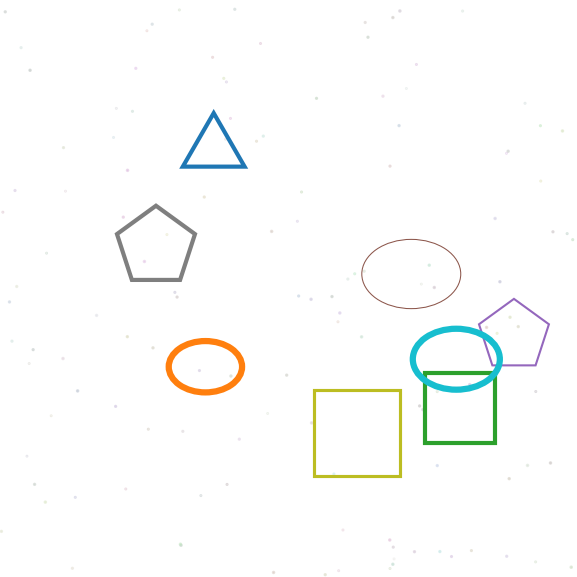[{"shape": "triangle", "thickness": 2, "radius": 0.31, "center": [0.37, 0.741]}, {"shape": "oval", "thickness": 3, "radius": 0.32, "center": [0.356, 0.364]}, {"shape": "square", "thickness": 2, "radius": 0.3, "center": [0.796, 0.292]}, {"shape": "pentagon", "thickness": 1, "radius": 0.32, "center": [0.89, 0.418]}, {"shape": "oval", "thickness": 0.5, "radius": 0.43, "center": [0.712, 0.525]}, {"shape": "pentagon", "thickness": 2, "radius": 0.36, "center": [0.27, 0.572]}, {"shape": "square", "thickness": 1.5, "radius": 0.37, "center": [0.618, 0.249]}, {"shape": "oval", "thickness": 3, "radius": 0.38, "center": [0.79, 0.377]}]